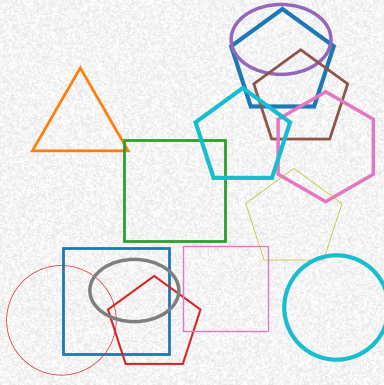[{"shape": "square", "thickness": 2, "radius": 0.69, "center": [0.301, 0.219]}, {"shape": "pentagon", "thickness": 3, "radius": 0.7, "center": [0.734, 0.837]}, {"shape": "triangle", "thickness": 2, "radius": 0.72, "center": [0.209, 0.68]}, {"shape": "square", "thickness": 2, "radius": 0.66, "center": [0.454, 0.504]}, {"shape": "pentagon", "thickness": 1.5, "radius": 0.63, "center": [0.401, 0.157]}, {"shape": "circle", "thickness": 0.5, "radius": 0.71, "center": [0.16, 0.168]}, {"shape": "oval", "thickness": 2.5, "radius": 0.65, "center": [0.73, 0.898]}, {"shape": "pentagon", "thickness": 2, "radius": 0.64, "center": [0.781, 0.743]}, {"shape": "square", "thickness": 1, "radius": 0.55, "center": [0.586, 0.25]}, {"shape": "hexagon", "thickness": 2.5, "radius": 0.71, "center": [0.846, 0.619]}, {"shape": "oval", "thickness": 2.5, "radius": 0.58, "center": [0.349, 0.245]}, {"shape": "pentagon", "thickness": 0.5, "radius": 0.66, "center": [0.763, 0.431]}, {"shape": "pentagon", "thickness": 3, "radius": 0.65, "center": [0.631, 0.642]}, {"shape": "circle", "thickness": 3, "radius": 0.68, "center": [0.874, 0.201]}]